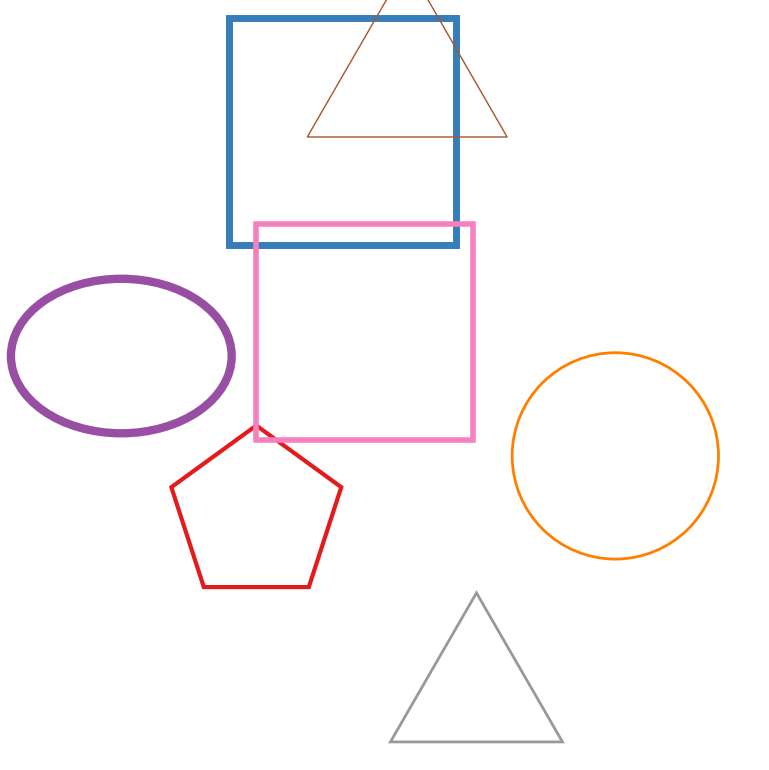[{"shape": "pentagon", "thickness": 1.5, "radius": 0.58, "center": [0.333, 0.331]}, {"shape": "square", "thickness": 2.5, "radius": 0.74, "center": [0.445, 0.829]}, {"shape": "oval", "thickness": 3, "radius": 0.72, "center": [0.158, 0.538]}, {"shape": "circle", "thickness": 1, "radius": 0.67, "center": [0.799, 0.408]}, {"shape": "triangle", "thickness": 0.5, "radius": 0.75, "center": [0.529, 0.897]}, {"shape": "square", "thickness": 2, "radius": 0.7, "center": [0.473, 0.569]}, {"shape": "triangle", "thickness": 1, "radius": 0.65, "center": [0.619, 0.101]}]